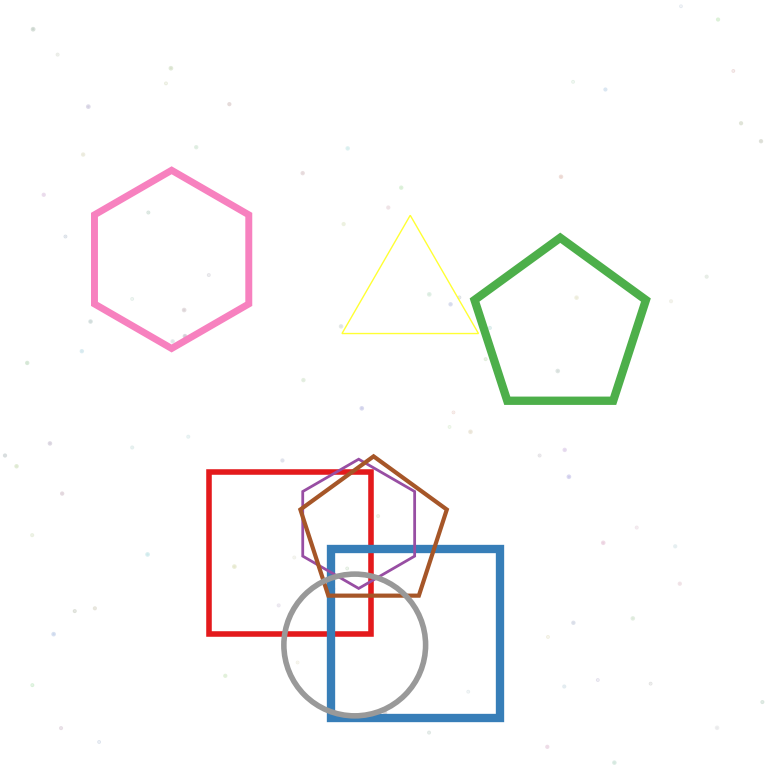[{"shape": "square", "thickness": 2, "radius": 0.53, "center": [0.377, 0.282]}, {"shape": "square", "thickness": 3, "radius": 0.55, "center": [0.539, 0.177]}, {"shape": "pentagon", "thickness": 3, "radius": 0.59, "center": [0.728, 0.574]}, {"shape": "hexagon", "thickness": 1, "radius": 0.42, "center": [0.466, 0.32]}, {"shape": "triangle", "thickness": 0.5, "radius": 0.51, "center": [0.533, 0.618]}, {"shape": "pentagon", "thickness": 1.5, "radius": 0.5, "center": [0.485, 0.307]}, {"shape": "hexagon", "thickness": 2.5, "radius": 0.58, "center": [0.223, 0.663]}, {"shape": "circle", "thickness": 2, "radius": 0.46, "center": [0.461, 0.162]}]